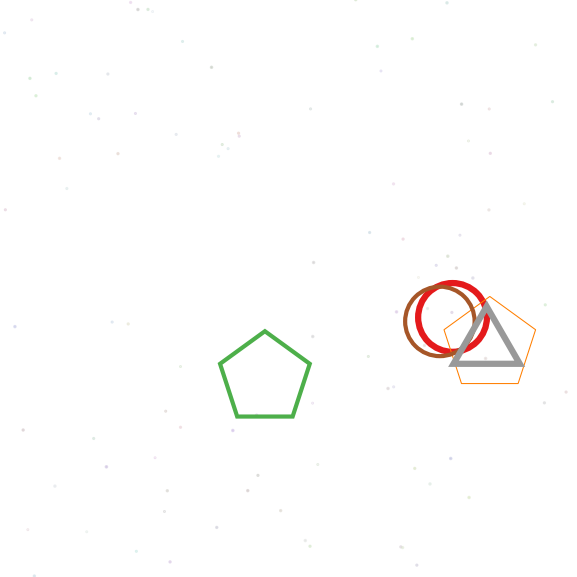[{"shape": "circle", "thickness": 3, "radius": 0.3, "center": [0.784, 0.449]}, {"shape": "pentagon", "thickness": 2, "radius": 0.41, "center": [0.459, 0.344]}, {"shape": "pentagon", "thickness": 0.5, "radius": 0.42, "center": [0.848, 0.402]}, {"shape": "circle", "thickness": 2, "radius": 0.3, "center": [0.762, 0.443]}, {"shape": "triangle", "thickness": 3, "radius": 0.33, "center": [0.843, 0.402]}]